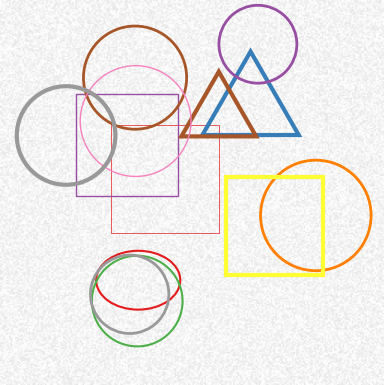[{"shape": "square", "thickness": 0.5, "radius": 0.7, "center": [0.428, 0.535]}, {"shape": "oval", "thickness": 1.5, "radius": 0.55, "center": [0.359, 0.272]}, {"shape": "triangle", "thickness": 3, "radius": 0.72, "center": [0.651, 0.722]}, {"shape": "circle", "thickness": 1.5, "radius": 0.59, "center": [0.356, 0.218]}, {"shape": "circle", "thickness": 2, "radius": 0.51, "center": [0.67, 0.885]}, {"shape": "square", "thickness": 1, "radius": 0.66, "center": [0.33, 0.624]}, {"shape": "circle", "thickness": 2, "radius": 0.72, "center": [0.82, 0.44]}, {"shape": "square", "thickness": 3, "radius": 0.64, "center": [0.713, 0.414]}, {"shape": "triangle", "thickness": 3, "radius": 0.56, "center": [0.568, 0.702]}, {"shape": "circle", "thickness": 2, "radius": 0.67, "center": [0.351, 0.798]}, {"shape": "circle", "thickness": 1, "radius": 0.72, "center": [0.352, 0.686]}, {"shape": "circle", "thickness": 3, "radius": 0.64, "center": [0.172, 0.648]}, {"shape": "circle", "thickness": 2, "radius": 0.51, "center": [0.337, 0.236]}]